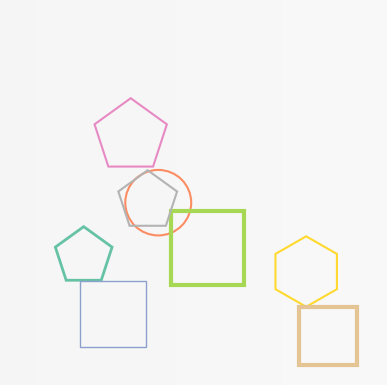[{"shape": "pentagon", "thickness": 2, "radius": 0.38, "center": [0.216, 0.334]}, {"shape": "circle", "thickness": 1.5, "radius": 0.43, "center": [0.408, 0.474]}, {"shape": "square", "thickness": 1, "radius": 0.43, "center": [0.291, 0.185]}, {"shape": "pentagon", "thickness": 1.5, "radius": 0.49, "center": [0.337, 0.647]}, {"shape": "square", "thickness": 3, "radius": 0.48, "center": [0.535, 0.356]}, {"shape": "hexagon", "thickness": 1.5, "radius": 0.46, "center": [0.79, 0.295]}, {"shape": "square", "thickness": 3, "radius": 0.38, "center": [0.847, 0.127]}, {"shape": "pentagon", "thickness": 1.5, "radius": 0.4, "center": [0.381, 0.478]}]